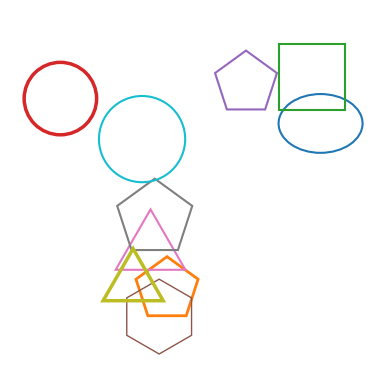[{"shape": "oval", "thickness": 1.5, "radius": 0.55, "center": [0.833, 0.679]}, {"shape": "pentagon", "thickness": 2, "radius": 0.42, "center": [0.434, 0.249]}, {"shape": "square", "thickness": 1.5, "radius": 0.43, "center": [0.81, 0.8]}, {"shape": "circle", "thickness": 2.5, "radius": 0.47, "center": [0.157, 0.744]}, {"shape": "pentagon", "thickness": 1.5, "radius": 0.42, "center": [0.639, 0.784]}, {"shape": "hexagon", "thickness": 1, "radius": 0.49, "center": [0.413, 0.178]}, {"shape": "triangle", "thickness": 1.5, "radius": 0.52, "center": [0.391, 0.352]}, {"shape": "pentagon", "thickness": 1.5, "radius": 0.51, "center": [0.402, 0.433]}, {"shape": "triangle", "thickness": 2.5, "radius": 0.45, "center": [0.346, 0.264]}, {"shape": "circle", "thickness": 1.5, "radius": 0.56, "center": [0.369, 0.639]}]